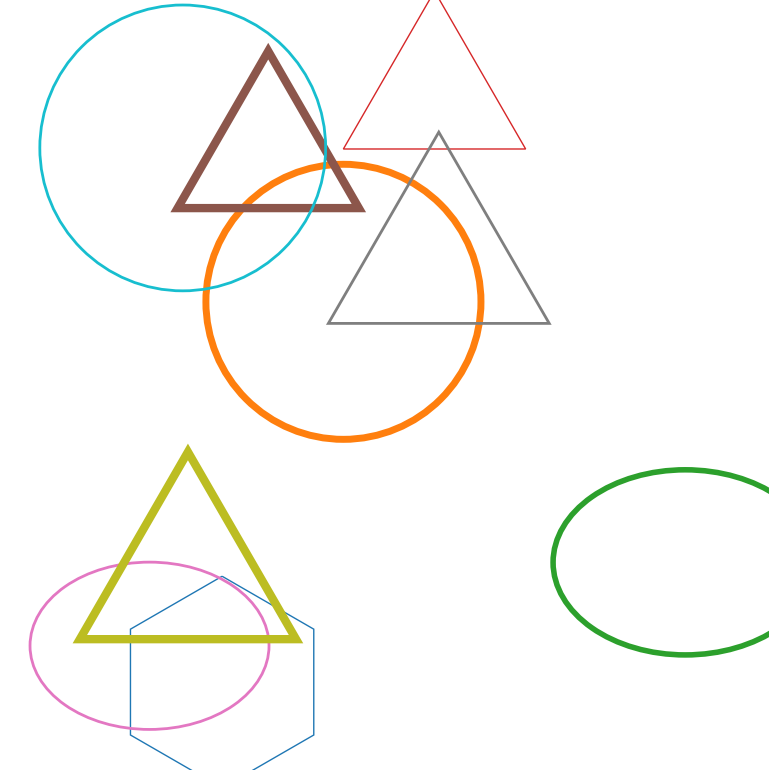[{"shape": "hexagon", "thickness": 0.5, "radius": 0.69, "center": [0.288, 0.114]}, {"shape": "circle", "thickness": 2.5, "radius": 0.89, "center": [0.446, 0.608]}, {"shape": "oval", "thickness": 2, "radius": 0.86, "center": [0.89, 0.27]}, {"shape": "triangle", "thickness": 0.5, "radius": 0.68, "center": [0.564, 0.875]}, {"shape": "triangle", "thickness": 3, "radius": 0.68, "center": [0.348, 0.798]}, {"shape": "oval", "thickness": 1, "radius": 0.78, "center": [0.194, 0.161]}, {"shape": "triangle", "thickness": 1, "radius": 0.83, "center": [0.57, 0.663]}, {"shape": "triangle", "thickness": 3, "radius": 0.81, "center": [0.244, 0.251]}, {"shape": "circle", "thickness": 1, "radius": 0.93, "center": [0.237, 0.808]}]